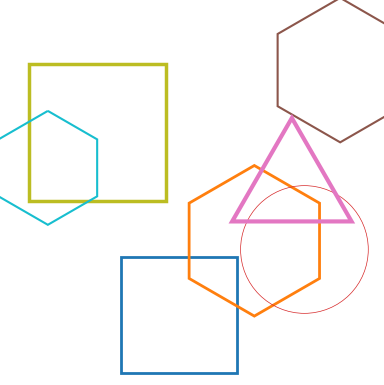[{"shape": "square", "thickness": 2, "radius": 0.75, "center": [0.466, 0.183]}, {"shape": "hexagon", "thickness": 2, "radius": 0.98, "center": [0.661, 0.375]}, {"shape": "circle", "thickness": 0.5, "radius": 0.83, "center": [0.791, 0.352]}, {"shape": "hexagon", "thickness": 1.5, "radius": 0.94, "center": [0.884, 0.818]}, {"shape": "triangle", "thickness": 3, "radius": 0.9, "center": [0.758, 0.514]}, {"shape": "square", "thickness": 2.5, "radius": 0.89, "center": [0.253, 0.656]}, {"shape": "hexagon", "thickness": 1.5, "radius": 0.74, "center": [0.124, 0.564]}]